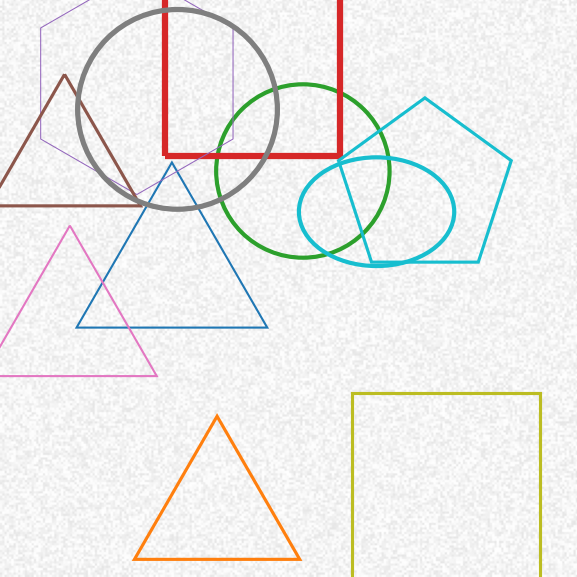[{"shape": "triangle", "thickness": 1, "radius": 0.95, "center": [0.298, 0.527]}, {"shape": "triangle", "thickness": 1.5, "radius": 0.83, "center": [0.376, 0.113]}, {"shape": "circle", "thickness": 2, "radius": 0.75, "center": [0.524, 0.703]}, {"shape": "square", "thickness": 3, "radius": 0.76, "center": [0.437, 0.881]}, {"shape": "hexagon", "thickness": 0.5, "radius": 0.96, "center": [0.237, 0.855]}, {"shape": "triangle", "thickness": 1.5, "radius": 0.76, "center": [0.112, 0.719]}, {"shape": "triangle", "thickness": 1, "radius": 0.87, "center": [0.121, 0.435]}, {"shape": "circle", "thickness": 2.5, "radius": 0.86, "center": [0.307, 0.81]}, {"shape": "square", "thickness": 1.5, "radius": 0.81, "center": [0.772, 0.157]}, {"shape": "oval", "thickness": 2, "radius": 0.67, "center": [0.652, 0.633]}, {"shape": "pentagon", "thickness": 1.5, "radius": 0.79, "center": [0.736, 0.672]}]